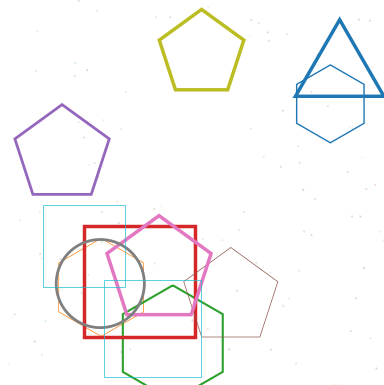[{"shape": "hexagon", "thickness": 1, "radius": 0.51, "center": [0.858, 0.73]}, {"shape": "triangle", "thickness": 2.5, "radius": 0.66, "center": [0.882, 0.816]}, {"shape": "hexagon", "thickness": 0.5, "radius": 0.64, "center": [0.263, 0.254]}, {"shape": "hexagon", "thickness": 1.5, "radius": 0.75, "center": [0.449, 0.109]}, {"shape": "square", "thickness": 2.5, "radius": 0.72, "center": [0.362, 0.269]}, {"shape": "pentagon", "thickness": 2, "radius": 0.64, "center": [0.161, 0.599]}, {"shape": "pentagon", "thickness": 0.5, "radius": 0.64, "center": [0.599, 0.229]}, {"shape": "pentagon", "thickness": 2.5, "radius": 0.71, "center": [0.413, 0.298]}, {"shape": "circle", "thickness": 2, "radius": 0.57, "center": [0.261, 0.263]}, {"shape": "pentagon", "thickness": 2.5, "radius": 0.58, "center": [0.524, 0.86]}, {"shape": "square", "thickness": 0.5, "radius": 0.53, "center": [0.219, 0.361]}, {"shape": "square", "thickness": 0.5, "radius": 0.63, "center": [0.396, 0.147]}]